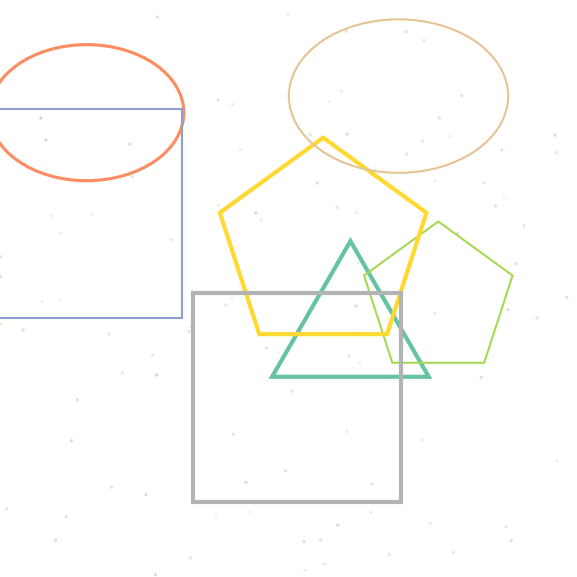[{"shape": "triangle", "thickness": 2, "radius": 0.78, "center": [0.607, 0.425]}, {"shape": "oval", "thickness": 1.5, "radius": 0.84, "center": [0.15, 0.804]}, {"shape": "square", "thickness": 1, "radius": 0.91, "center": [0.133, 0.63]}, {"shape": "pentagon", "thickness": 1, "radius": 0.68, "center": [0.759, 0.48]}, {"shape": "pentagon", "thickness": 2, "radius": 0.94, "center": [0.56, 0.573]}, {"shape": "oval", "thickness": 1, "radius": 0.95, "center": [0.69, 0.833]}, {"shape": "square", "thickness": 2, "radius": 0.9, "center": [0.514, 0.311]}]